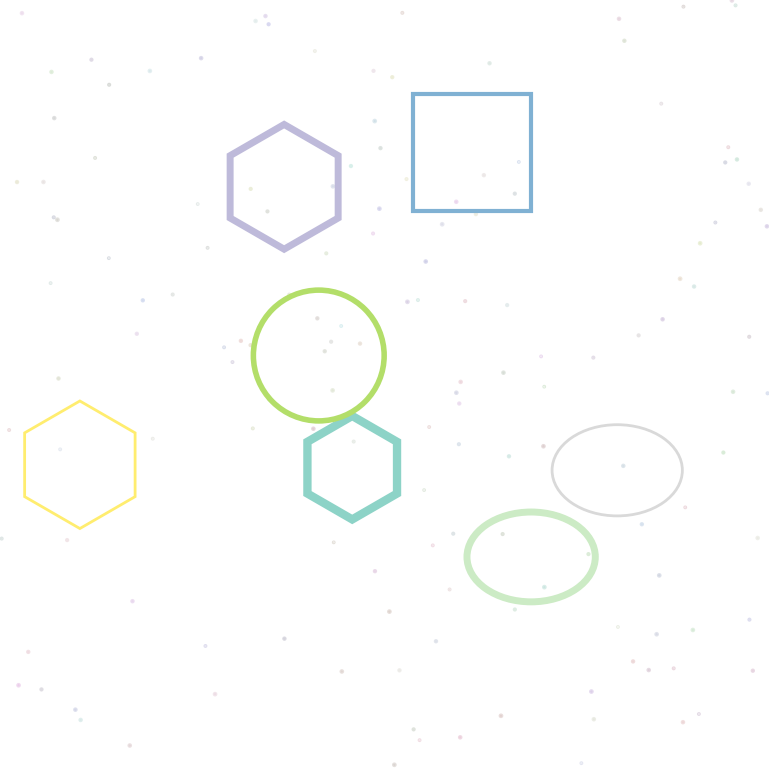[{"shape": "hexagon", "thickness": 3, "radius": 0.34, "center": [0.457, 0.393]}, {"shape": "hexagon", "thickness": 2.5, "radius": 0.4, "center": [0.369, 0.757]}, {"shape": "square", "thickness": 1.5, "radius": 0.38, "center": [0.613, 0.802]}, {"shape": "circle", "thickness": 2, "radius": 0.42, "center": [0.414, 0.538]}, {"shape": "oval", "thickness": 1, "radius": 0.42, "center": [0.802, 0.389]}, {"shape": "oval", "thickness": 2.5, "radius": 0.42, "center": [0.69, 0.277]}, {"shape": "hexagon", "thickness": 1, "radius": 0.41, "center": [0.104, 0.396]}]